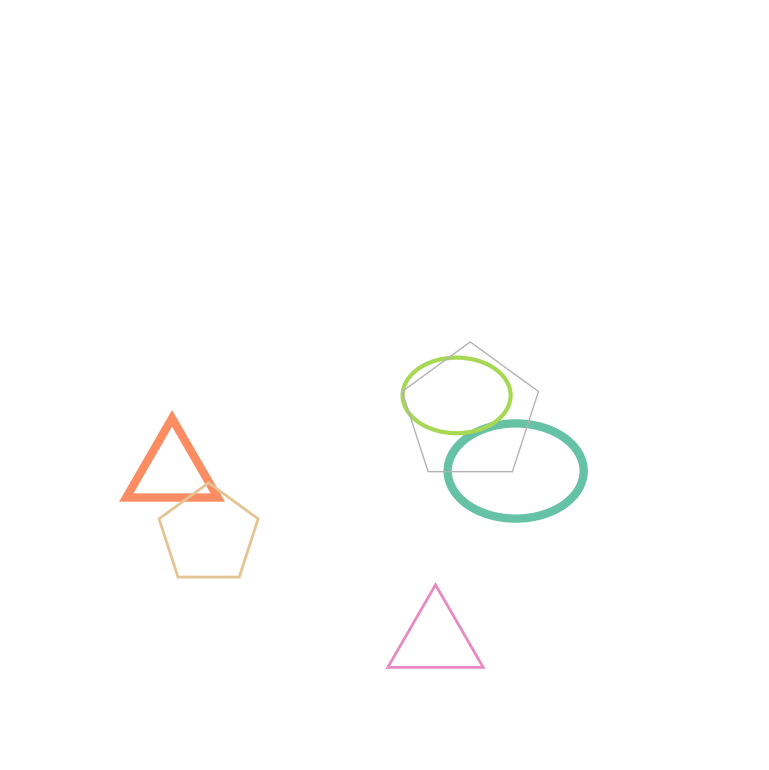[{"shape": "oval", "thickness": 3, "radius": 0.44, "center": [0.67, 0.388]}, {"shape": "triangle", "thickness": 3, "radius": 0.34, "center": [0.223, 0.388]}, {"shape": "triangle", "thickness": 1, "radius": 0.36, "center": [0.566, 0.169]}, {"shape": "oval", "thickness": 1.5, "radius": 0.35, "center": [0.593, 0.486]}, {"shape": "pentagon", "thickness": 1, "radius": 0.34, "center": [0.271, 0.305]}, {"shape": "pentagon", "thickness": 0.5, "radius": 0.47, "center": [0.611, 0.463]}]